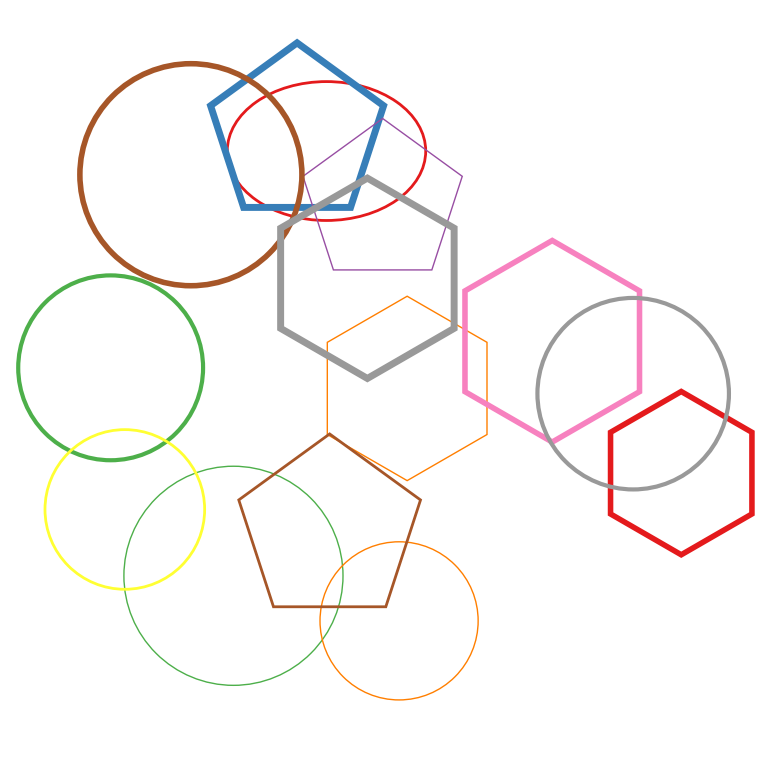[{"shape": "oval", "thickness": 1, "radius": 0.64, "center": [0.424, 0.804]}, {"shape": "hexagon", "thickness": 2, "radius": 0.53, "center": [0.885, 0.386]}, {"shape": "pentagon", "thickness": 2.5, "radius": 0.59, "center": [0.386, 0.826]}, {"shape": "circle", "thickness": 0.5, "radius": 0.71, "center": [0.303, 0.252]}, {"shape": "circle", "thickness": 1.5, "radius": 0.6, "center": [0.144, 0.522]}, {"shape": "pentagon", "thickness": 0.5, "radius": 0.54, "center": [0.497, 0.737]}, {"shape": "circle", "thickness": 0.5, "radius": 0.51, "center": [0.518, 0.194]}, {"shape": "hexagon", "thickness": 0.5, "radius": 0.6, "center": [0.529, 0.496]}, {"shape": "circle", "thickness": 1, "radius": 0.52, "center": [0.162, 0.338]}, {"shape": "circle", "thickness": 2, "radius": 0.72, "center": [0.248, 0.773]}, {"shape": "pentagon", "thickness": 1, "radius": 0.62, "center": [0.428, 0.312]}, {"shape": "hexagon", "thickness": 2, "radius": 0.65, "center": [0.717, 0.557]}, {"shape": "circle", "thickness": 1.5, "radius": 0.62, "center": [0.822, 0.489]}, {"shape": "hexagon", "thickness": 2.5, "radius": 0.65, "center": [0.477, 0.639]}]